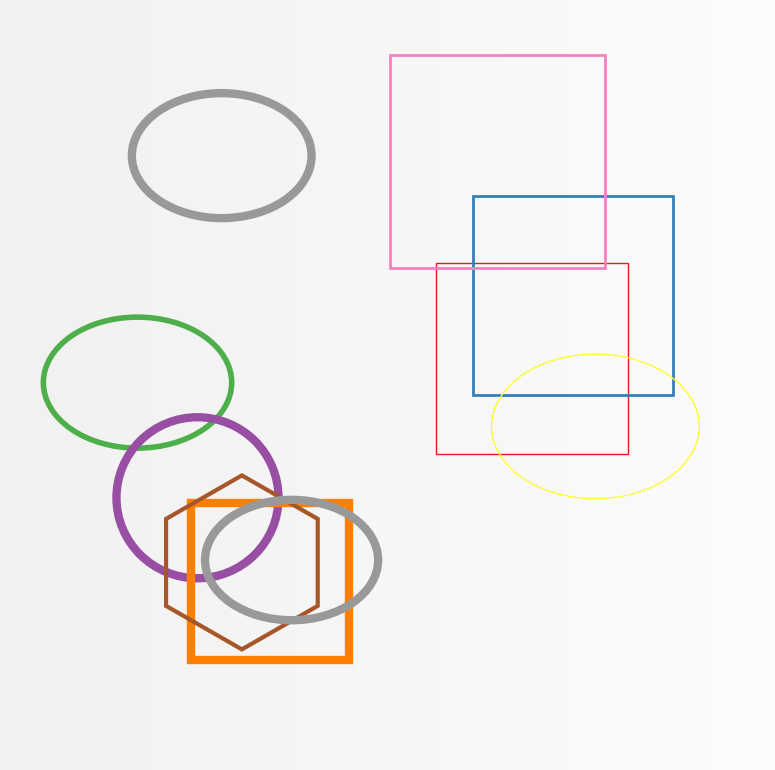[{"shape": "square", "thickness": 0.5, "radius": 0.62, "center": [0.686, 0.534]}, {"shape": "square", "thickness": 1, "radius": 0.65, "center": [0.739, 0.616]}, {"shape": "oval", "thickness": 2, "radius": 0.61, "center": [0.177, 0.503]}, {"shape": "circle", "thickness": 3, "radius": 0.52, "center": [0.255, 0.354]}, {"shape": "square", "thickness": 3, "radius": 0.51, "center": [0.348, 0.245]}, {"shape": "oval", "thickness": 0.5, "radius": 0.67, "center": [0.768, 0.446]}, {"shape": "hexagon", "thickness": 1.5, "radius": 0.56, "center": [0.312, 0.27]}, {"shape": "square", "thickness": 1, "radius": 0.69, "center": [0.642, 0.79]}, {"shape": "oval", "thickness": 3, "radius": 0.56, "center": [0.376, 0.273]}, {"shape": "oval", "thickness": 3, "radius": 0.58, "center": [0.286, 0.798]}]